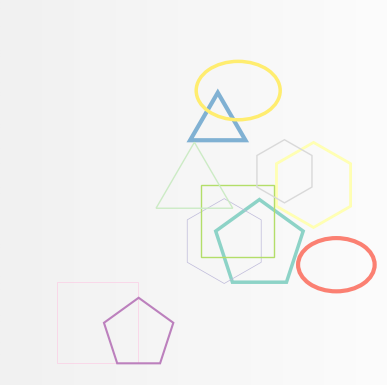[{"shape": "pentagon", "thickness": 2.5, "radius": 0.59, "center": [0.67, 0.363]}, {"shape": "hexagon", "thickness": 2, "radius": 0.55, "center": [0.809, 0.52]}, {"shape": "hexagon", "thickness": 0.5, "radius": 0.55, "center": [0.579, 0.374]}, {"shape": "oval", "thickness": 3, "radius": 0.49, "center": [0.868, 0.312]}, {"shape": "triangle", "thickness": 3, "radius": 0.41, "center": [0.562, 0.677]}, {"shape": "square", "thickness": 1, "radius": 0.47, "center": [0.613, 0.427]}, {"shape": "square", "thickness": 0.5, "radius": 0.52, "center": [0.252, 0.163]}, {"shape": "hexagon", "thickness": 1, "radius": 0.41, "center": [0.734, 0.555]}, {"shape": "pentagon", "thickness": 1.5, "radius": 0.47, "center": [0.358, 0.132]}, {"shape": "triangle", "thickness": 1, "radius": 0.57, "center": [0.502, 0.516]}, {"shape": "oval", "thickness": 2.5, "radius": 0.54, "center": [0.615, 0.765]}]